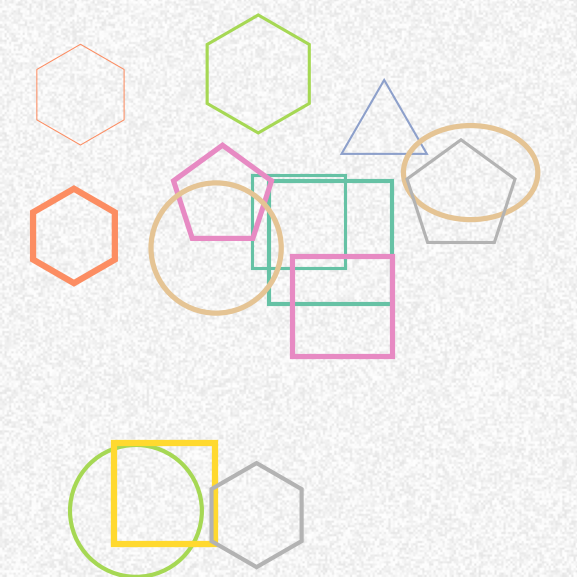[{"shape": "square", "thickness": 2, "radius": 0.53, "center": [0.572, 0.578]}, {"shape": "square", "thickness": 1.5, "radius": 0.4, "center": [0.517, 0.615]}, {"shape": "hexagon", "thickness": 0.5, "radius": 0.44, "center": [0.139, 0.835]}, {"shape": "hexagon", "thickness": 3, "radius": 0.41, "center": [0.128, 0.591]}, {"shape": "triangle", "thickness": 1, "radius": 0.43, "center": [0.665, 0.775]}, {"shape": "pentagon", "thickness": 2.5, "radius": 0.45, "center": [0.385, 0.658]}, {"shape": "square", "thickness": 2.5, "radius": 0.44, "center": [0.592, 0.469]}, {"shape": "circle", "thickness": 2, "radius": 0.57, "center": [0.235, 0.114]}, {"shape": "hexagon", "thickness": 1.5, "radius": 0.51, "center": [0.447, 0.871]}, {"shape": "square", "thickness": 3, "radius": 0.44, "center": [0.285, 0.144]}, {"shape": "circle", "thickness": 2.5, "radius": 0.56, "center": [0.374, 0.57]}, {"shape": "oval", "thickness": 2.5, "radius": 0.58, "center": [0.815, 0.7]}, {"shape": "pentagon", "thickness": 1.5, "radius": 0.49, "center": [0.798, 0.659]}, {"shape": "hexagon", "thickness": 2, "radius": 0.45, "center": [0.444, 0.107]}]